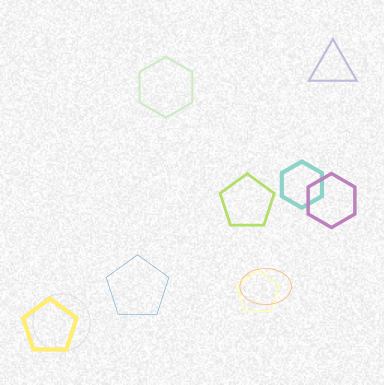[{"shape": "hexagon", "thickness": 3, "radius": 0.3, "center": [0.784, 0.52]}, {"shape": "pentagon", "thickness": 1, "radius": 0.29, "center": [0.67, 0.239]}, {"shape": "triangle", "thickness": 1.5, "radius": 0.36, "center": [0.865, 0.826]}, {"shape": "pentagon", "thickness": 0.5, "radius": 0.43, "center": [0.357, 0.253]}, {"shape": "oval", "thickness": 0.5, "radius": 0.33, "center": [0.69, 0.256]}, {"shape": "pentagon", "thickness": 2, "radius": 0.37, "center": [0.642, 0.475]}, {"shape": "circle", "thickness": 0.5, "radius": 0.37, "center": [0.16, 0.162]}, {"shape": "hexagon", "thickness": 2.5, "radius": 0.35, "center": [0.861, 0.479]}, {"shape": "hexagon", "thickness": 1.5, "radius": 0.4, "center": [0.431, 0.774]}, {"shape": "pentagon", "thickness": 3, "radius": 0.36, "center": [0.13, 0.151]}]